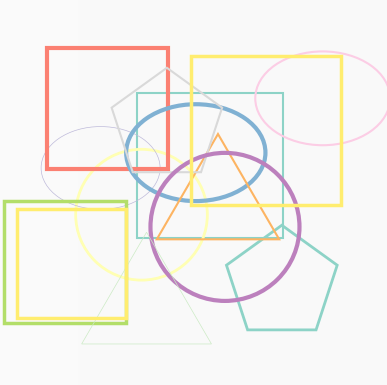[{"shape": "square", "thickness": 1.5, "radius": 0.94, "center": [0.543, 0.571]}, {"shape": "pentagon", "thickness": 2, "radius": 0.75, "center": [0.727, 0.265]}, {"shape": "circle", "thickness": 2, "radius": 0.85, "center": [0.365, 0.442]}, {"shape": "oval", "thickness": 0.5, "radius": 0.77, "center": [0.26, 0.564]}, {"shape": "square", "thickness": 3, "radius": 0.78, "center": [0.277, 0.719]}, {"shape": "oval", "thickness": 3, "radius": 0.9, "center": [0.505, 0.603]}, {"shape": "triangle", "thickness": 1.5, "radius": 0.91, "center": [0.563, 0.47]}, {"shape": "square", "thickness": 2.5, "radius": 0.79, "center": [0.168, 0.32]}, {"shape": "oval", "thickness": 1.5, "radius": 0.87, "center": [0.833, 0.745]}, {"shape": "pentagon", "thickness": 1.5, "radius": 0.75, "center": [0.431, 0.674]}, {"shape": "circle", "thickness": 3, "radius": 0.96, "center": [0.581, 0.411]}, {"shape": "triangle", "thickness": 0.5, "radius": 0.97, "center": [0.378, 0.203]}, {"shape": "square", "thickness": 2.5, "radius": 0.97, "center": [0.686, 0.662]}, {"shape": "square", "thickness": 2.5, "radius": 0.71, "center": [0.185, 0.315]}]